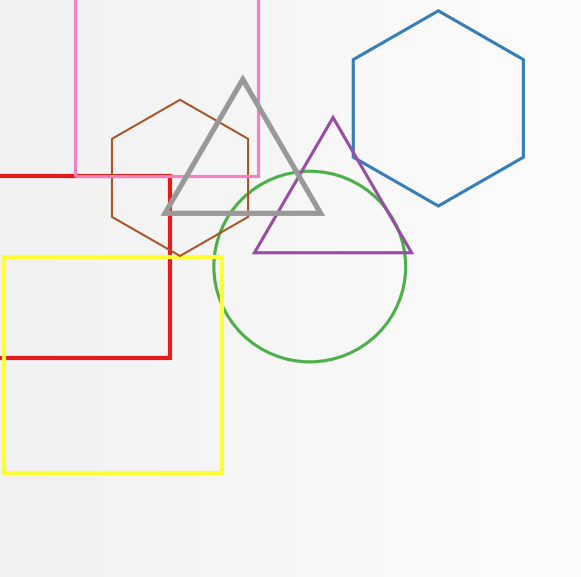[{"shape": "square", "thickness": 2, "radius": 0.79, "center": [0.136, 0.537]}, {"shape": "hexagon", "thickness": 1.5, "radius": 0.84, "center": [0.754, 0.811]}, {"shape": "circle", "thickness": 1.5, "radius": 0.83, "center": [0.533, 0.538]}, {"shape": "triangle", "thickness": 1.5, "radius": 0.78, "center": [0.573, 0.64]}, {"shape": "square", "thickness": 2, "radius": 0.94, "center": [0.195, 0.367]}, {"shape": "hexagon", "thickness": 1, "radius": 0.68, "center": [0.31, 0.691]}, {"shape": "square", "thickness": 1.5, "radius": 0.79, "center": [0.286, 0.851]}, {"shape": "triangle", "thickness": 2.5, "radius": 0.77, "center": [0.418, 0.707]}]